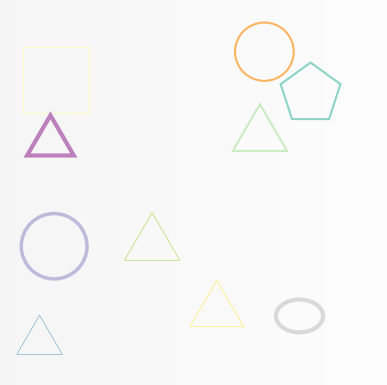[{"shape": "pentagon", "thickness": 1.5, "radius": 0.41, "center": [0.801, 0.756]}, {"shape": "square", "thickness": 0.5, "radius": 0.43, "center": [0.144, 0.793]}, {"shape": "circle", "thickness": 2.5, "radius": 0.42, "center": [0.14, 0.36]}, {"shape": "triangle", "thickness": 0.5, "radius": 0.34, "center": [0.102, 0.113]}, {"shape": "circle", "thickness": 1.5, "radius": 0.38, "center": [0.682, 0.866]}, {"shape": "triangle", "thickness": 0.5, "radius": 0.41, "center": [0.392, 0.365]}, {"shape": "oval", "thickness": 3, "radius": 0.3, "center": [0.773, 0.179]}, {"shape": "triangle", "thickness": 3, "radius": 0.35, "center": [0.13, 0.631]}, {"shape": "triangle", "thickness": 1.5, "radius": 0.4, "center": [0.671, 0.648]}, {"shape": "triangle", "thickness": 0.5, "radius": 0.4, "center": [0.56, 0.192]}]